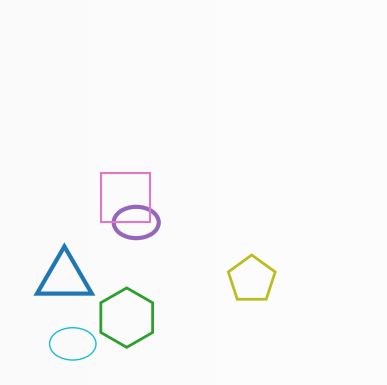[{"shape": "triangle", "thickness": 3, "radius": 0.41, "center": [0.166, 0.278]}, {"shape": "hexagon", "thickness": 2, "radius": 0.39, "center": [0.327, 0.175]}, {"shape": "oval", "thickness": 3, "radius": 0.29, "center": [0.352, 0.422]}, {"shape": "square", "thickness": 1.5, "radius": 0.31, "center": [0.324, 0.487]}, {"shape": "pentagon", "thickness": 2, "radius": 0.32, "center": [0.65, 0.274]}, {"shape": "oval", "thickness": 1, "radius": 0.3, "center": [0.188, 0.107]}]